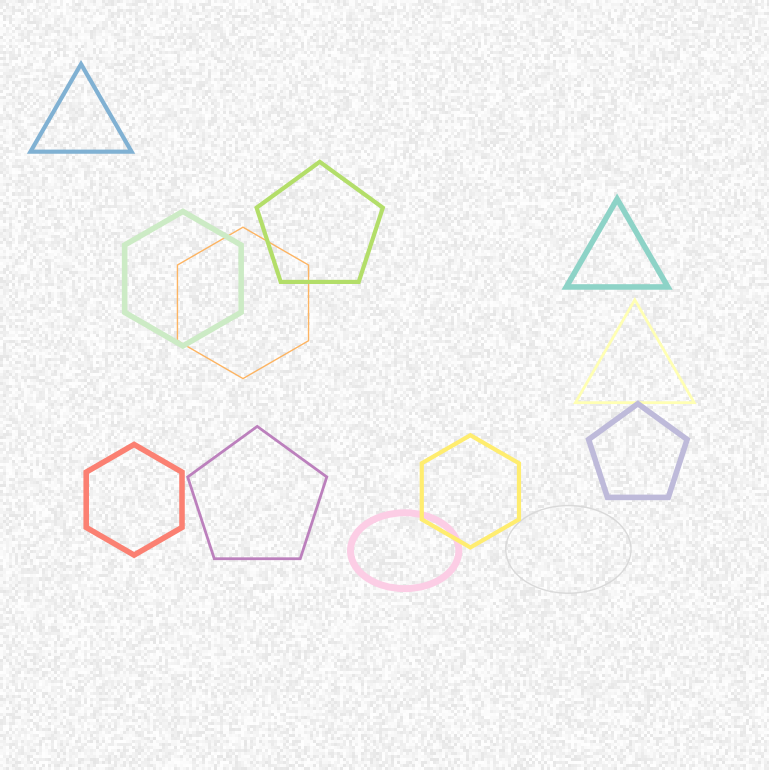[{"shape": "triangle", "thickness": 2, "radius": 0.38, "center": [0.801, 0.665]}, {"shape": "triangle", "thickness": 1, "radius": 0.45, "center": [0.824, 0.522]}, {"shape": "pentagon", "thickness": 2, "radius": 0.34, "center": [0.828, 0.408]}, {"shape": "hexagon", "thickness": 2, "radius": 0.36, "center": [0.174, 0.351]}, {"shape": "triangle", "thickness": 1.5, "radius": 0.38, "center": [0.105, 0.841]}, {"shape": "hexagon", "thickness": 0.5, "radius": 0.49, "center": [0.316, 0.607]}, {"shape": "pentagon", "thickness": 1.5, "radius": 0.43, "center": [0.415, 0.704]}, {"shape": "oval", "thickness": 2.5, "radius": 0.35, "center": [0.526, 0.285]}, {"shape": "oval", "thickness": 0.5, "radius": 0.41, "center": [0.738, 0.286]}, {"shape": "pentagon", "thickness": 1, "radius": 0.47, "center": [0.334, 0.351]}, {"shape": "hexagon", "thickness": 2, "radius": 0.44, "center": [0.238, 0.638]}, {"shape": "hexagon", "thickness": 1.5, "radius": 0.36, "center": [0.611, 0.362]}]